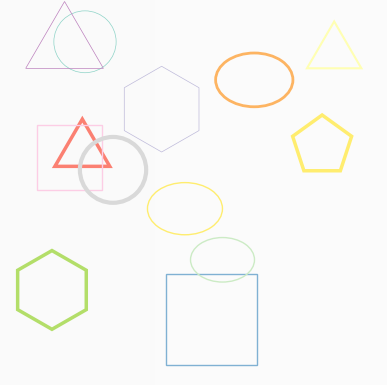[{"shape": "circle", "thickness": 0.5, "radius": 0.4, "center": [0.219, 0.891]}, {"shape": "triangle", "thickness": 1.5, "radius": 0.41, "center": [0.862, 0.863]}, {"shape": "hexagon", "thickness": 0.5, "radius": 0.56, "center": [0.417, 0.717]}, {"shape": "triangle", "thickness": 2.5, "radius": 0.41, "center": [0.212, 0.609]}, {"shape": "square", "thickness": 1, "radius": 0.59, "center": [0.546, 0.169]}, {"shape": "oval", "thickness": 2, "radius": 0.5, "center": [0.656, 0.792]}, {"shape": "hexagon", "thickness": 2.5, "radius": 0.51, "center": [0.134, 0.247]}, {"shape": "square", "thickness": 1, "radius": 0.42, "center": [0.179, 0.591]}, {"shape": "circle", "thickness": 3, "radius": 0.43, "center": [0.292, 0.559]}, {"shape": "triangle", "thickness": 0.5, "radius": 0.58, "center": [0.167, 0.88]}, {"shape": "oval", "thickness": 1, "radius": 0.41, "center": [0.574, 0.325]}, {"shape": "oval", "thickness": 1, "radius": 0.48, "center": [0.477, 0.458]}, {"shape": "pentagon", "thickness": 2.5, "radius": 0.4, "center": [0.831, 0.621]}]